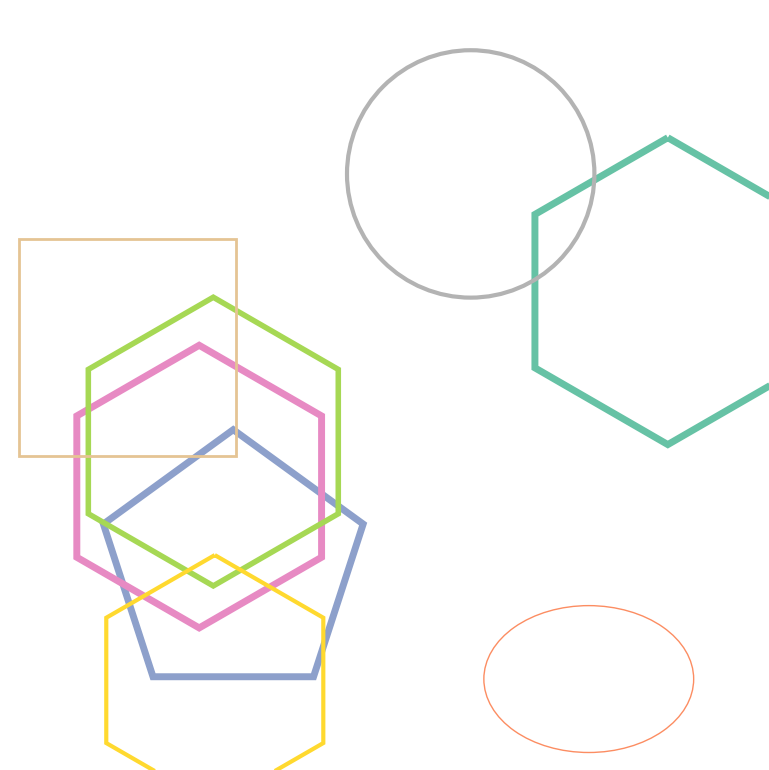[{"shape": "hexagon", "thickness": 2.5, "radius": 1.0, "center": [0.867, 0.622]}, {"shape": "oval", "thickness": 0.5, "radius": 0.68, "center": [0.765, 0.118]}, {"shape": "pentagon", "thickness": 2.5, "radius": 0.89, "center": [0.303, 0.265]}, {"shape": "hexagon", "thickness": 2.5, "radius": 0.92, "center": [0.259, 0.368]}, {"shape": "hexagon", "thickness": 2, "radius": 0.94, "center": [0.277, 0.427]}, {"shape": "hexagon", "thickness": 1.5, "radius": 0.81, "center": [0.279, 0.116]}, {"shape": "square", "thickness": 1, "radius": 0.7, "center": [0.166, 0.549]}, {"shape": "circle", "thickness": 1.5, "radius": 0.8, "center": [0.611, 0.774]}]